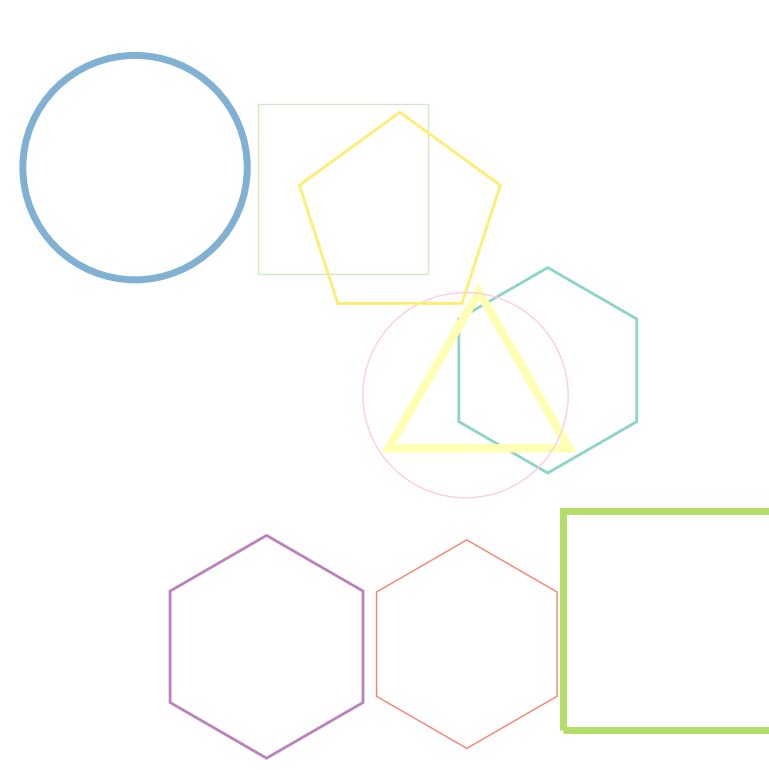[{"shape": "hexagon", "thickness": 1, "radius": 0.67, "center": [0.711, 0.519]}, {"shape": "triangle", "thickness": 3, "radius": 0.68, "center": [0.622, 0.486]}, {"shape": "hexagon", "thickness": 0.5, "radius": 0.68, "center": [0.606, 0.163]}, {"shape": "circle", "thickness": 2.5, "radius": 0.73, "center": [0.175, 0.782]}, {"shape": "square", "thickness": 2.5, "radius": 0.71, "center": [0.874, 0.194]}, {"shape": "circle", "thickness": 0.5, "radius": 0.67, "center": [0.605, 0.487]}, {"shape": "hexagon", "thickness": 1, "radius": 0.72, "center": [0.346, 0.16]}, {"shape": "square", "thickness": 0.5, "radius": 0.55, "center": [0.445, 0.755]}, {"shape": "pentagon", "thickness": 1, "radius": 0.69, "center": [0.519, 0.717]}]